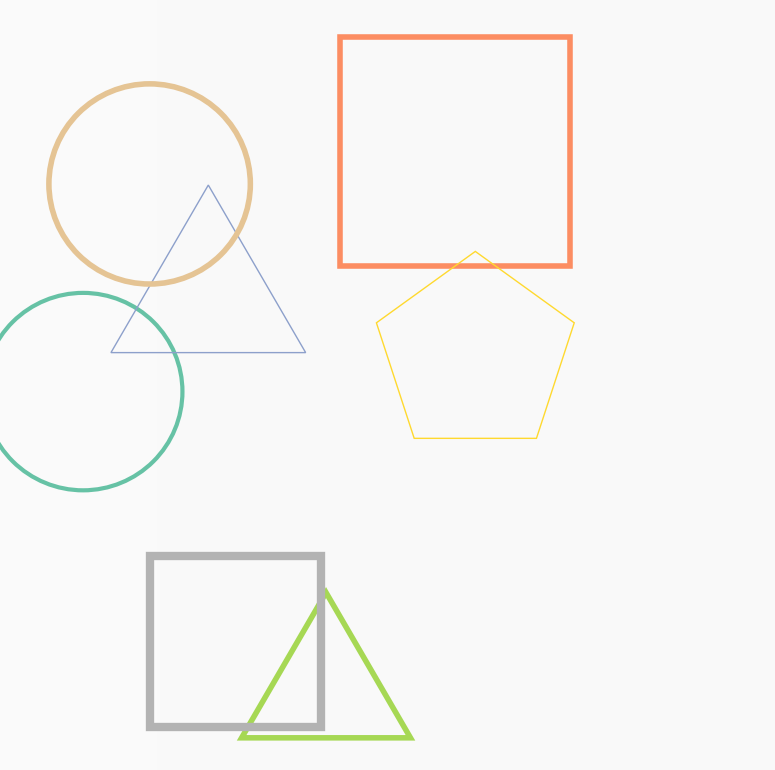[{"shape": "circle", "thickness": 1.5, "radius": 0.64, "center": [0.107, 0.491]}, {"shape": "square", "thickness": 2, "radius": 0.74, "center": [0.587, 0.803]}, {"shape": "triangle", "thickness": 0.5, "radius": 0.73, "center": [0.269, 0.615]}, {"shape": "triangle", "thickness": 2, "radius": 0.63, "center": [0.421, 0.105]}, {"shape": "pentagon", "thickness": 0.5, "radius": 0.67, "center": [0.613, 0.539]}, {"shape": "circle", "thickness": 2, "radius": 0.65, "center": [0.193, 0.761]}, {"shape": "square", "thickness": 3, "radius": 0.55, "center": [0.304, 0.167]}]